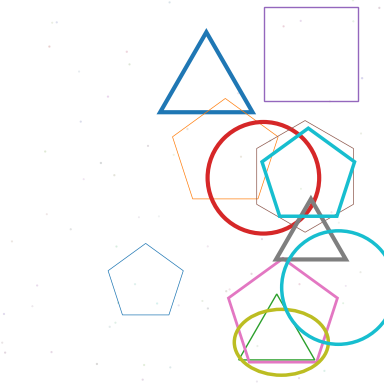[{"shape": "triangle", "thickness": 3, "radius": 0.69, "center": [0.536, 0.778]}, {"shape": "pentagon", "thickness": 0.5, "radius": 0.51, "center": [0.378, 0.265]}, {"shape": "pentagon", "thickness": 0.5, "radius": 0.72, "center": [0.585, 0.6]}, {"shape": "triangle", "thickness": 1, "radius": 0.57, "center": [0.719, 0.122]}, {"shape": "circle", "thickness": 3, "radius": 0.72, "center": [0.684, 0.538]}, {"shape": "square", "thickness": 1, "radius": 0.61, "center": [0.808, 0.86]}, {"shape": "hexagon", "thickness": 0.5, "radius": 0.73, "center": [0.792, 0.542]}, {"shape": "pentagon", "thickness": 2, "radius": 0.74, "center": [0.735, 0.18]}, {"shape": "triangle", "thickness": 3, "radius": 0.52, "center": [0.808, 0.379]}, {"shape": "oval", "thickness": 2.5, "radius": 0.61, "center": [0.731, 0.111]}, {"shape": "pentagon", "thickness": 2.5, "radius": 0.63, "center": [0.801, 0.541]}, {"shape": "circle", "thickness": 2.5, "radius": 0.74, "center": [0.879, 0.253]}]